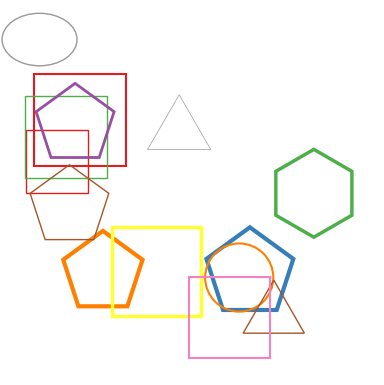[{"shape": "square", "thickness": 1, "radius": 0.41, "center": [0.148, 0.581]}, {"shape": "square", "thickness": 1.5, "radius": 0.6, "center": [0.208, 0.689]}, {"shape": "pentagon", "thickness": 3, "radius": 0.59, "center": [0.649, 0.291]}, {"shape": "hexagon", "thickness": 2.5, "radius": 0.57, "center": [0.815, 0.498]}, {"shape": "square", "thickness": 1, "radius": 0.53, "center": [0.171, 0.644]}, {"shape": "pentagon", "thickness": 2, "radius": 0.53, "center": [0.195, 0.677]}, {"shape": "circle", "thickness": 1.5, "radius": 0.44, "center": [0.621, 0.279]}, {"shape": "pentagon", "thickness": 3, "radius": 0.54, "center": [0.267, 0.292]}, {"shape": "square", "thickness": 2.5, "radius": 0.58, "center": [0.408, 0.296]}, {"shape": "pentagon", "thickness": 1, "radius": 0.54, "center": [0.18, 0.465]}, {"shape": "triangle", "thickness": 1, "radius": 0.46, "center": [0.711, 0.181]}, {"shape": "square", "thickness": 1.5, "radius": 0.53, "center": [0.597, 0.174]}, {"shape": "triangle", "thickness": 0.5, "radius": 0.47, "center": [0.465, 0.659]}, {"shape": "oval", "thickness": 1, "radius": 0.49, "center": [0.103, 0.897]}]